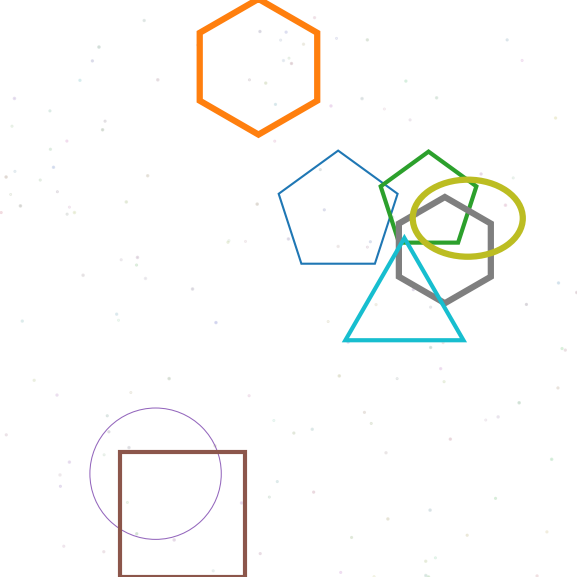[{"shape": "pentagon", "thickness": 1, "radius": 0.54, "center": [0.586, 0.63]}, {"shape": "hexagon", "thickness": 3, "radius": 0.59, "center": [0.448, 0.884]}, {"shape": "pentagon", "thickness": 2, "radius": 0.44, "center": [0.742, 0.649]}, {"shape": "circle", "thickness": 0.5, "radius": 0.57, "center": [0.269, 0.179]}, {"shape": "square", "thickness": 2, "radius": 0.54, "center": [0.316, 0.108]}, {"shape": "hexagon", "thickness": 3, "radius": 0.46, "center": [0.77, 0.566]}, {"shape": "oval", "thickness": 3, "radius": 0.48, "center": [0.81, 0.621]}, {"shape": "triangle", "thickness": 2, "radius": 0.59, "center": [0.7, 0.469]}]